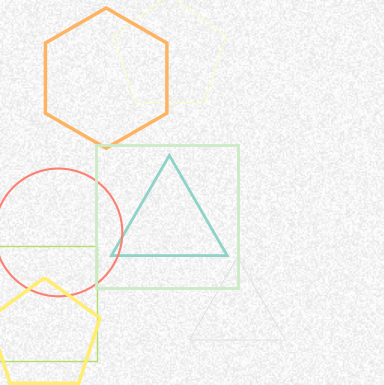[{"shape": "triangle", "thickness": 2, "radius": 0.87, "center": [0.44, 0.423]}, {"shape": "pentagon", "thickness": 0.5, "radius": 0.77, "center": [0.441, 0.859]}, {"shape": "circle", "thickness": 1.5, "radius": 0.83, "center": [0.152, 0.396]}, {"shape": "hexagon", "thickness": 2.5, "radius": 0.91, "center": [0.276, 0.797]}, {"shape": "square", "thickness": 1, "radius": 0.75, "center": [0.104, 0.211]}, {"shape": "triangle", "thickness": 0.5, "radius": 0.72, "center": [0.617, 0.189]}, {"shape": "square", "thickness": 2, "radius": 0.92, "center": [0.433, 0.438]}, {"shape": "pentagon", "thickness": 2.5, "radius": 0.76, "center": [0.116, 0.127]}]